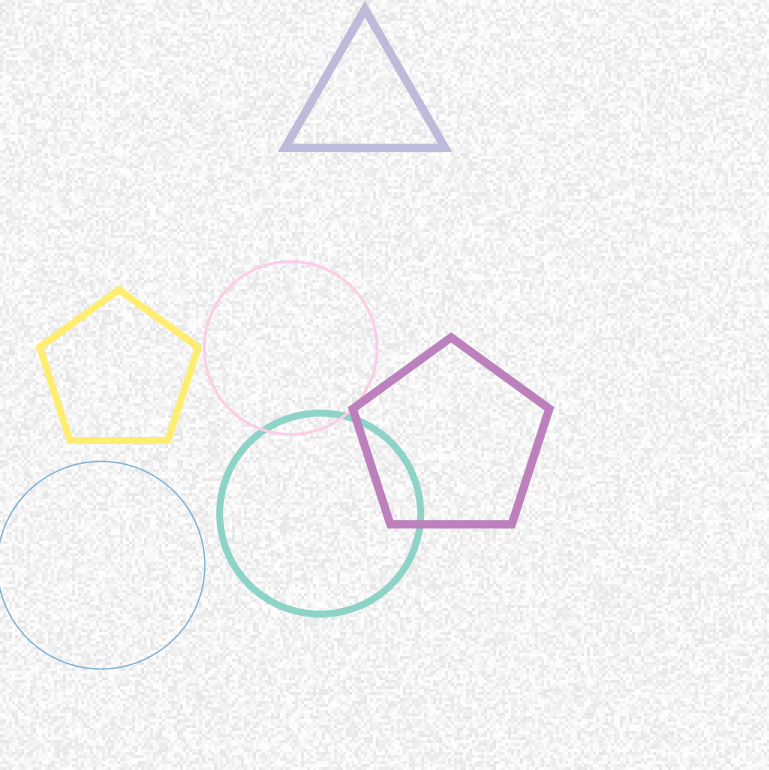[{"shape": "circle", "thickness": 2.5, "radius": 0.65, "center": [0.416, 0.333]}, {"shape": "triangle", "thickness": 3, "radius": 0.6, "center": [0.474, 0.868]}, {"shape": "circle", "thickness": 0.5, "radius": 0.67, "center": [0.131, 0.266]}, {"shape": "circle", "thickness": 1, "radius": 0.56, "center": [0.378, 0.548]}, {"shape": "pentagon", "thickness": 3, "radius": 0.67, "center": [0.586, 0.428]}, {"shape": "pentagon", "thickness": 2.5, "radius": 0.54, "center": [0.154, 0.516]}]